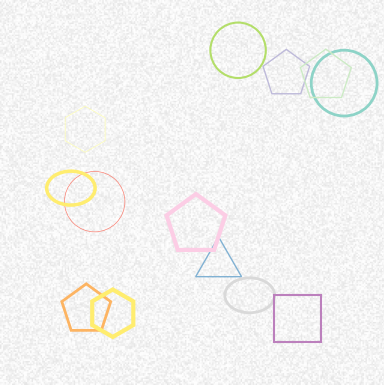[{"shape": "circle", "thickness": 2, "radius": 0.43, "center": [0.894, 0.784]}, {"shape": "hexagon", "thickness": 0.5, "radius": 0.3, "center": [0.221, 0.664]}, {"shape": "pentagon", "thickness": 1, "radius": 0.32, "center": [0.744, 0.808]}, {"shape": "circle", "thickness": 0.5, "radius": 0.39, "center": [0.246, 0.476]}, {"shape": "triangle", "thickness": 1, "radius": 0.34, "center": [0.568, 0.316]}, {"shape": "pentagon", "thickness": 2, "radius": 0.33, "center": [0.224, 0.196]}, {"shape": "circle", "thickness": 1.5, "radius": 0.36, "center": [0.618, 0.869]}, {"shape": "pentagon", "thickness": 3, "radius": 0.4, "center": [0.509, 0.416]}, {"shape": "oval", "thickness": 2, "radius": 0.32, "center": [0.649, 0.233]}, {"shape": "square", "thickness": 1.5, "radius": 0.3, "center": [0.772, 0.173]}, {"shape": "pentagon", "thickness": 1, "radius": 0.35, "center": [0.846, 0.803]}, {"shape": "oval", "thickness": 2.5, "radius": 0.31, "center": [0.184, 0.511]}, {"shape": "hexagon", "thickness": 3, "radius": 0.31, "center": [0.293, 0.186]}]